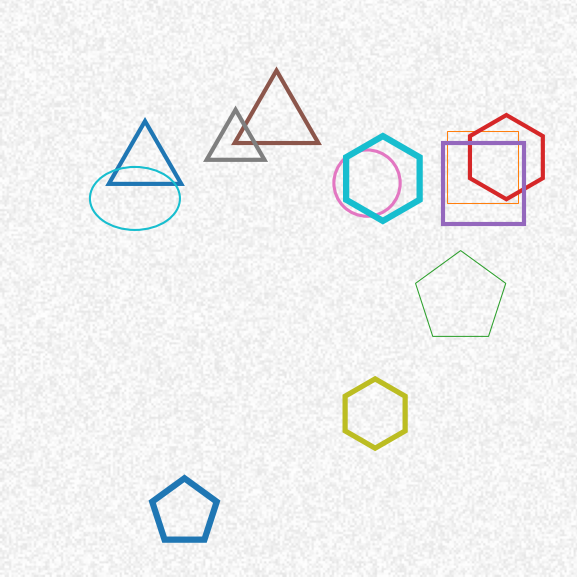[{"shape": "triangle", "thickness": 2, "radius": 0.36, "center": [0.251, 0.717]}, {"shape": "pentagon", "thickness": 3, "radius": 0.29, "center": [0.319, 0.112]}, {"shape": "square", "thickness": 0.5, "radius": 0.31, "center": [0.836, 0.71]}, {"shape": "pentagon", "thickness": 0.5, "radius": 0.41, "center": [0.798, 0.483]}, {"shape": "hexagon", "thickness": 2, "radius": 0.36, "center": [0.877, 0.727]}, {"shape": "square", "thickness": 2, "radius": 0.35, "center": [0.837, 0.681]}, {"shape": "triangle", "thickness": 2, "radius": 0.42, "center": [0.479, 0.793]}, {"shape": "circle", "thickness": 1.5, "radius": 0.29, "center": [0.636, 0.682]}, {"shape": "triangle", "thickness": 2, "radius": 0.29, "center": [0.408, 0.751]}, {"shape": "hexagon", "thickness": 2.5, "radius": 0.3, "center": [0.65, 0.283]}, {"shape": "oval", "thickness": 1, "radius": 0.39, "center": [0.234, 0.656]}, {"shape": "hexagon", "thickness": 3, "radius": 0.37, "center": [0.663, 0.69]}]